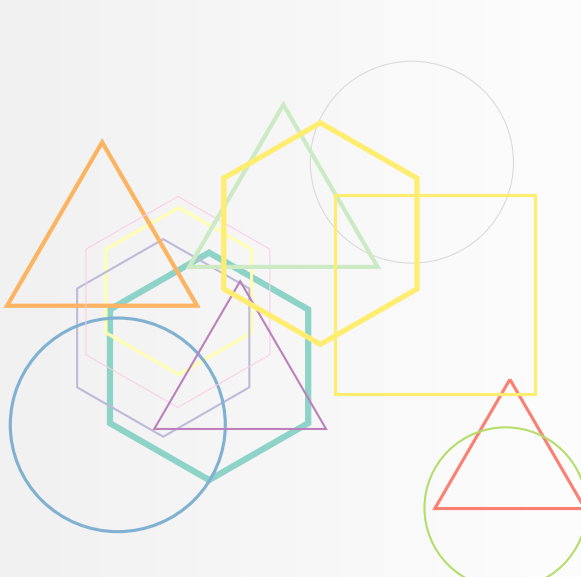[{"shape": "hexagon", "thickness": 3, "radius": 0.98, "center": [0.36, 0.365]}, {"shape": "hexagon", "thickness": 1.5, "radius": 0.72, "center": [0.308, 0.495]}, {"shape": "hexagon", "thickness": 1, "radius": 0.86, "center": [0.281, 0.414]}, {"shape": "triangle", "thickness": 1.5, "radius": 0.75, "center": [0.877, 0.193]}, {"shape": "circle", "thickness": 1.5, "radius": 0.92, "center": [0.203, 0.263]}, {"shape": "triangle", "thickness": 2, "radius": 0.94, "center": [0.176, 0.564]}, {"shape": "circle", "thickness": 1, "radius": 0.7, "center": [0.87, 0.12]}, {"shape": "hexagon", "thickness": 0.5, "radius": 0.91, "center": [0.306, 0.476]}, {"shape": "circle", "thickness": 0.5, "radius": 0.87, "center": [0.709, 0.718]}, {"shape": "triangle", "thickness": 1, "radius": 0.85, "center": [0.413, 0.342]}, {"shape": "triangle", "thickness": 2, "radius": 0.94, "center": [0.488, 0.631]}, {"shape": "hexagon", "thickness": 2.5, "radius": 0.96, "center": [0.551, 0.595]}, {"shape": "square", "thickness": 1.5, "radius": 0.86, "center": [0.748, 0.49]}]